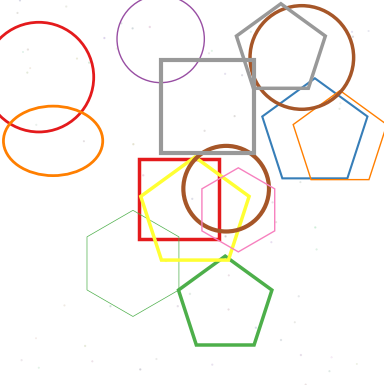[{"shape": "circle", "thickness": 2, "radius": 0.71, "center": [0.101, 0.8]}, {"shape": "square", "thickness": 2.5, "radius": 0.52, "center": [0.465, 0.484]}, {"shape": "pentagon", "thickness": 1.5, "radius": 0.72, "center": [0.818, 0.653]}, {"shape": "pentagon", "thickness": 2.5, "radius": 0.64, "center": [0.585, 0.207]}, {"shape": "hexagon", "thickness": 0.5, "radius": 0.69, "center": [0.345, 0.316]}, {"shape": "circle", "thickness": 1, "radius": 0.57, "center": [0.417, 0.899]}, {"shape": "pentagon", "thickness": 1, "radius": 0.64, "center": [0.883, 0.637]}, {"shape": "oval", "thickness": 2, "radius": 0.64, "center": [0.138, 0.634]}, {"shape": "pentagon", "thickness": 2.5, "radius": 0.74, "center": [0.506, 0.444]}, {"shape": "circle", "thickness": 3, "radius": 0.56, "center": [0.587, 0.51]}, {"shape": "circle", "thickness": 2.5, "radius": 0.67, "center": [0.784, 0.851]}, {"shape": "hexagon", "thickness": 1, "radius": 0.55, "center": [0.619, 0.455]}, {"shape": "pentagon", "thickness": 2.5, "radius": 0.61, "center": [0.73, 0.869]}, {"shape": "square", "thickness": 3, "radius": 0.6, "center": [0.54, 0.723]}]